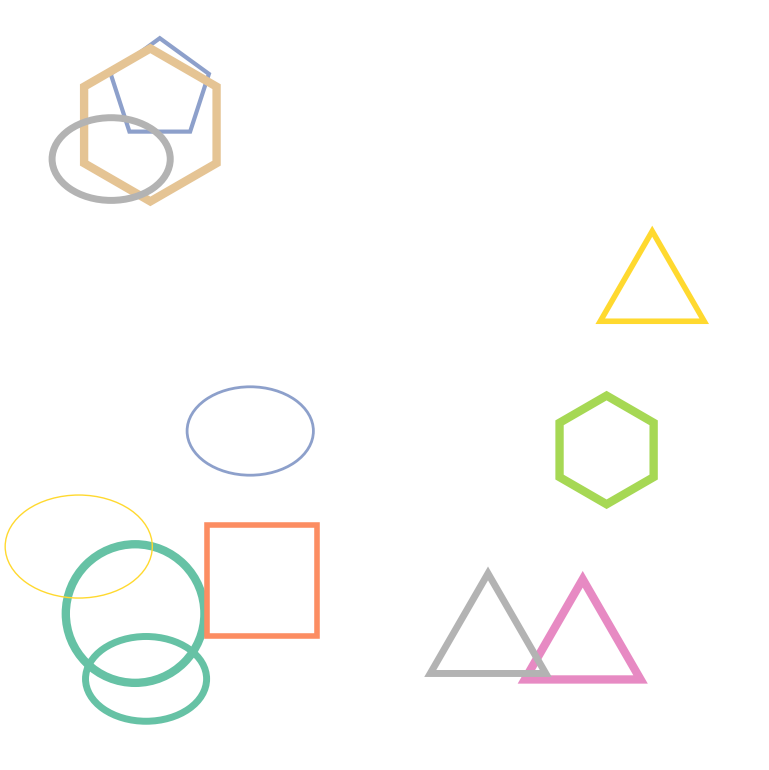[{"shape": "circle", "thickness": 3, "radius": 0.45, "center": [0.175, 0.203]}, {"shape": "oval", "thickness": 2.5, "radius": 0.39, "center": [0.19, 0.118]}, {"shape": "square", "thickness": 2, "radius": 0.36, "center": [0.34, 0.246]}, {"shape": "pentagon", "thickness": 1.5, "radius": 0.34, "center": [0.208, 0.883]}, {"shape": "oval", "thickness": 1, "radius": 0.41, "center": [0.325, 0.44]}, {"shape": "triangle", "thickness": 3, "radius": 0.43, "center": [0.757, 0.161]}, {"shape": "hexagon", "thickness": 3, "radius": 0.35, "center": [0.788, 0.416]}, {"shape": "triangle", "thickness": 2, "radius": 0.39, "center": [0.847, 0.622]}, {"shape": "oval", "thickness": 0.5, "radius": 0.48, "center": [0.102, 0.29]}, {"shape": "hexagon", "thickness": 3, "radius": 0.5, "center": [0.195, 0.838]}, {"shape": "oval", "thickness": 2.5, "radius": 0.38, "center": [0.144, 0.793]}, {"shape": "triangle", "thickness": 2.5, "radius": 0.43, "center": [0.634, 0.169]}]